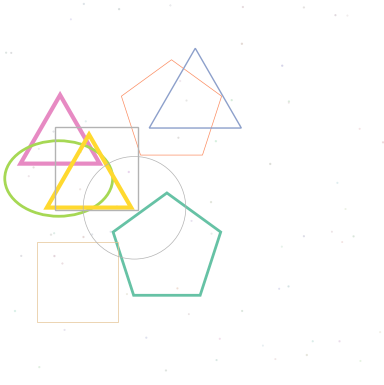[{"shape": "pentagon", "thickness": 2, "radius": 0.73, "center": [0.434, 0.352]}, {"shape": "pentagon", "thickness": 0.5, "radius": 0.68, "center": [0.445, 0.708]}, {"shape": "triangle", "thickness": 1, "radius": 0.69, "center": [0.507, 0.737]}, {"shape": "triangle", "thickness": 3, "radius": 0.59, "center": [0.156, 0.634]}, {"shape": "oval", "thickness": 2, "radius": 0.7, "center": [0.152, 0.536]}, {"shape": "triangle", "thickness": 3, "radius": 0.63, "center": [0.231, 0.524]}, {"shape": "square", "thickness": 0.5, "radius": 0.52, "center": [0.201, 0.268]}, {"shape": "square", "thickness": 1, "radius": 0.54, "center": [0.251, 0.563]}, {"shape": "circle", "thickness": 0.5, "radius": 0.67, "center": [0.349, 0.46]}]